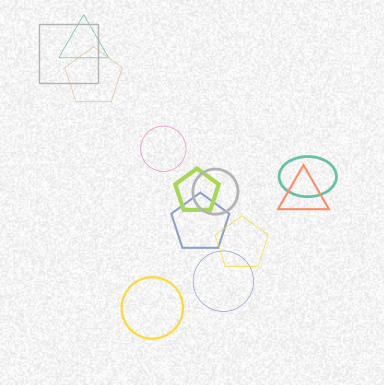[{"shape": "oval", "thickness": 2, "radius": 0.37, "center": [0.799, 0.541]}, {"shape": "triangle", "thickness": 0.5, "radius": 0.37, "center": [0.217, 0.887]}, {"shape": "triangle", "thickness": 1.5, "radius": 0.38, "center": [0.788, 0.495]}, {"shape": "pentagon", "thickness": 1.5, "radius": 0.4, "center": [0.52, 0.42]}, {"shape": "circle", "thickness": 0.5, "radius": 0.39, "center": [0.58, 0.27]}, {"shape": "circle", "thickness": 0.5, "radius": 0.29, "center": [0.424, 0.614]}, {"shape": "pentagon", "thickness": 3, "radius": 0.3, "center": [0.512, 0.503]}, {"shape": "circle", "thickness": 1.5, "radius": 0.4, "center": [0.396, 0.2]}, {"shape": "pentagon", "thickness": 0.5, "radius": 0.36, "center": [0.628, 0.367]}, {"shape": "pentagon", "thickness": 0.5, "radius": 0.39, "center": [0.243, 0.8]}, {"shape": "square", "thickness": 1, "radius": 0.38, "center": [0.178, 0.861]}, {"shape": "circle", "thickness": 2, "radius": 0.29, "center": [0.56, 0.502]}]